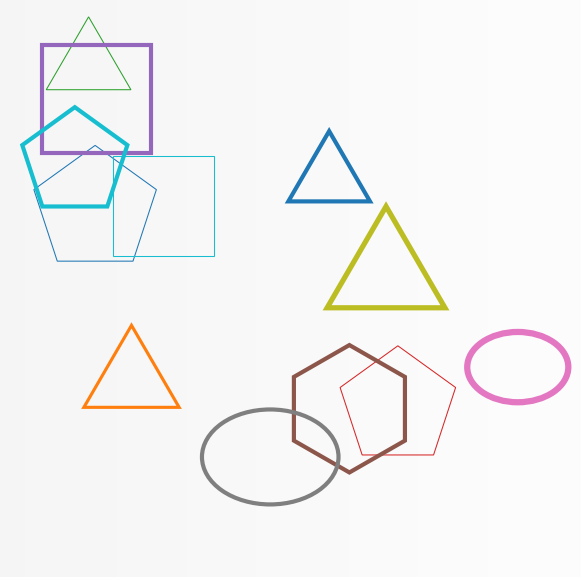[{"shape": "triangle", "thickness": 2, "radius": 0.41, "center": [0.566, 0.691]}, {"shape": "pentagon", "thickness": 0.5, "radius": 0.55, "center": [0.164, 0.637]}, {"shape": "triangle", "thickness": 1.5, "radius": 0.47, "center": [0.226, 0.341]}, {"shape": "triangle", "thickness": 0.5, "radius": 0.42, "center": [0.152, 0.886]}, {"shape": "pentagon", "thickness": 0.5, "radius": 0.52, "center": [0.684, 0.296]}, {"shape": "square", "thickness": 2, "radius": 0.47, "center": [0.166, 0.828]}, {"shape": "hexagon", "thickness": 2, "radius": 0.55, "center": [0.601, 0.291]}, {"shape": "oval", "thickness": 3, "radius": 0.43, "center": [0.891, 0.363]}, {"shape": "oval", "thickness": 2, "radius": 0.59, "center": [0.465, 0.208]}, {"shape": "triangle", "thickness": 2.5, "radius": 0.59, "center": [0.664, 0.525]}, {"shape": "square", "thickness": 0.5, "radius": 0.43, "center": [0.281, 0.642]}, {"shape": "pentagon", "thickness": 2, "radius": 0.48, "center": [0.129, 0.718]}]